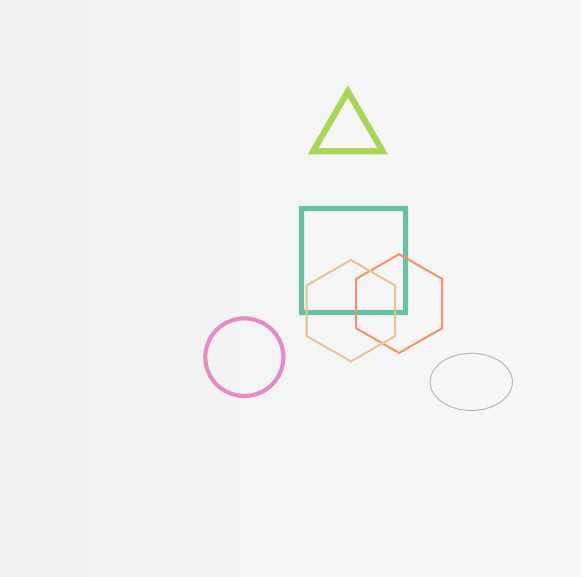[{"shape": "square", "thickness": 2.5, "radius": 0.45, "center": [0.608, 0.549]}, {"shape": "hexagon", "thickness": 1, "radius": 0.43, "center": [0.687, 0.473]}, {"shape": "circle", "thickness": 2, "radius": 0.34, "center": [0.42, 0.381]}, {"shape": "triangle", "thickness": 3, "radius": 0.35, "center": [0.599, 0.772]}, {"shape": "hexagon", "thickness": 1, "radius": 0.44, "center": [0.604, 0.461]}, {"shape": "oval", "thickness": 0.5, "radius": 0.35, "center": [0.811, 0.338]}]